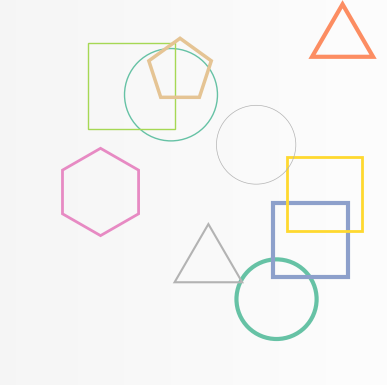[{"shape": "circle", "thickness": 3, "radius": 0.52, "center": [0.714, 0.223]}, {"shape": "circle", "thickness": 1, "radius": 0.6, "center": [0.441, 0.754]}, {"shape": "triangle", "thickness": 3, "radius": 0.45, "center": [0.884, 0.898]}, {"shape": "square", "thickness": 3, "radius": 0.48, "center": [0.802, 0.377]}, {"shape": "hexagon", "thickness": 2, "radius": 0.57, "center": [0.259, 0.501]}, {"shape": "square", "thickness": 1, "radius": 0.56, "center": [0.34, 0.777]}, {"shape": "square", "thickness": 2, "radius": 0.48, "center": [0.838, 0.496]}, {"shape": "pentagon", "thickness": 2.5, "radius": 0.42, "center": [0.465, 0.816]}, {"shape": "triangle", "thickness": 1.5, "radius": 0.5, "center": [0.538, 0.317]}, {"shape": "circle", "thickness": 0.5, "radius": 0.51, "center": [0.661, 0.624]}]